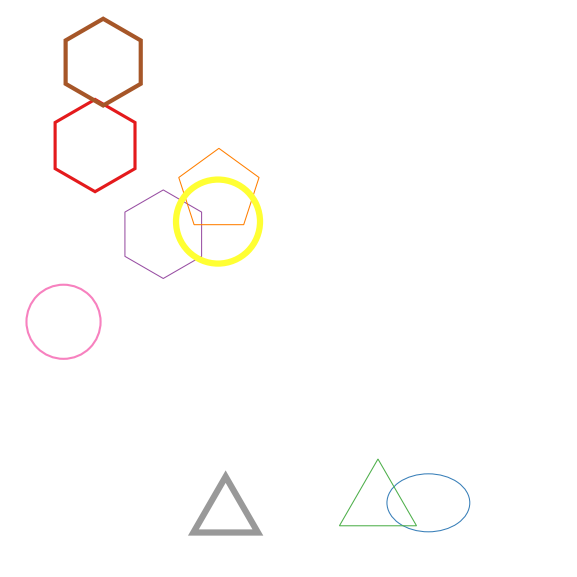[{"shape": "hexagon", "thickness": 1.5, "radius": 0.4, "center": [0.165, 0.747]}, {"shape": "oval", "thickness": 0.5, "radius": 0.36, "center": [0.742, 0.128]}, {"shape": "triangle", "thickness": 0.5, "radius": 0.39, "center": [0.654, 0.127]}, {"shape": "hexagon", "thickness": 0.5, "radius": 0.38, "center": [0.283, 0.594]}, {"shape": "pentagon", "thickness": 0.5, "radius": 0.37, "center": [0.379, 0.669]}, {"shape": "circle", "thickness": 3, "radius": 0.36, "center": [0.378, 0.615]}, {"shape": "hexagon", "thickness": 2, "radius": 0.38, "center": [0.179, 0.892]}, {"shape": "circle", "thickness": 1, "radius": 0.32, "center": [0.11, 0.442]}, {"shape": "triangle", "thickness": 3, "radius": 0.32, "center": [0.391, 0.109]}]